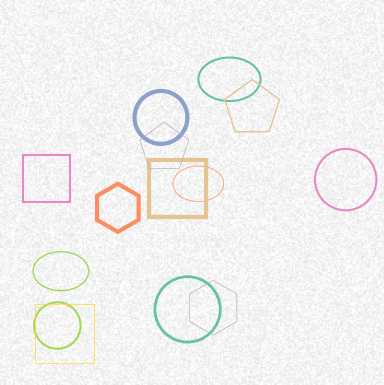[{"shape": "circle", "thickness": 2, "radius": 0.42, "center": [0.487, 0.196]}, {"shape": "oval", "thickness": 1.5, "radius": 0.4, "center": [0.596, 0.794]}, {"shape": "oval", "thickness": 0.5, "radius": 0.33, "center": [0.515, 0.523]}, {"shape": "hexagon", "thickness": 3, "radius": 0.31, "center": [0.306, 0.46]}, {"shape": "circle", "thickness": 3, "radius": 0.34, "center": [0.418, 0.695]}, {"shape": "square", "thickness": 1.5, "radius": 0.3, "center": [0.121, 0.537]}, {"shape": "circle", "thickness": 1.5, "radius": 0.4, "center": [0.898, 0.533]}, {"shape": "oval", "thickness": 1, "radius": 0.36, "center": [0.158, 0.296]}, {"shape": "circle", "thickness": 1.5, "radius": 0.3, "center": [0.149, 0.154]}, {"shape": "square", "thickness": 0.5, "radius": 0.38, "center": [0.167, 0.133]}, {"shape": "pentagon", "thickness": 1, "radius": 0.37, "center": [0.655, 0.718]}, {"shape": "square", "thickness": 3, "radius": 0.37, "center": [0.46, 0.51]}, {"shape": "pentagon", "thickness": 0.5, "radius": 0.33, "center": [0.427, 0.616]}, {"shape": "hexagon", "thickness": 0.5, "radius": 0.36, "center": [0.554, 0.201]}]